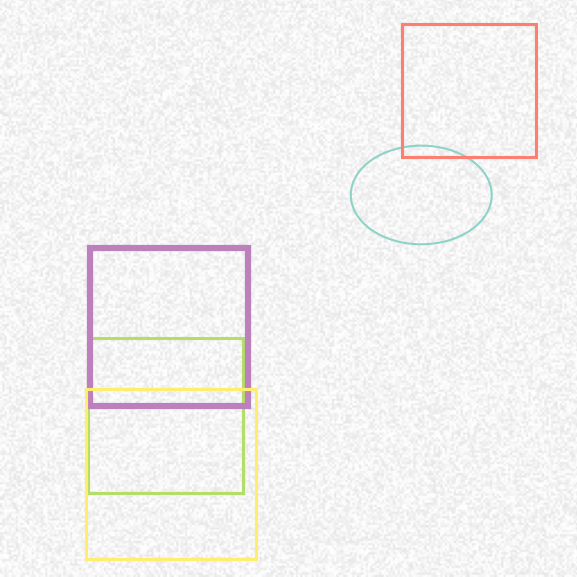[{"shape": "oval", "thickness": 1, "radius": 0.61, "center": [0.729, 0.662]}, {"shape": "square", "thickness": 1.5, "radius": 0.58, "center": [0.812, 0.842]}, {"shape": "square", "thickness": 1.5, "radius": 0.67, "center": [0.287, 0.28]}, {"shape": "square", "thickness": 3, "radius": 0.68, "center": [0.293, 0.433]}, {"shape": "square", "thickness": 1.5, "radius": 0.74, "center": [0.296, 0.179]}]